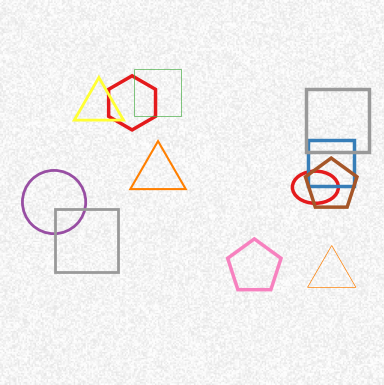[{"shape": "oval", "thickness": 2.5, "radius": 0.3, "center": [0.819, 0.514]}, {"shape": "hexagon", "thickness": 2.5, "radius": 0.35, "center": [0.343, 0.733]}, {"shape": "square", "thickness": 2.5, "radius": 0.3, "center": [0.859, 0.577]}, {"shape": "square", "thickness": 0.5, "radius": 0.31, "center": [0.409, 0.759]}, {"shape": "circle", "thickness": 2, "radius": 0.41, "center": [0.14, 0.475]}, {"shape": "triangle", "thickness": 1.5, "radius": 0.42, "center": [0.41, 0.55]}, {"shape": "triangle", "thickness": 0.5, "radius": 0.36, "center": [0.862, 0.29]}, {"shape": "triangle", "thickness": 2, "radius": 0.37, "center": [0.257, 0.725]}, {"shape": "pentagon", "thickness": 2.5, "radius": 0.35, "center": [0.86, 0.519]}, {"shape": "pentagon", "thickness": 2.5, "radius": 0.36, "center": [0.661, 0.307]}, {"shape": "square", "thickness": 2.5, "radius": 0.41, "center": [0.876, 0.688]}, {"shape": "square", "thickness": 2, "radius": 0.41, "center": [0.225, 0.376]}]